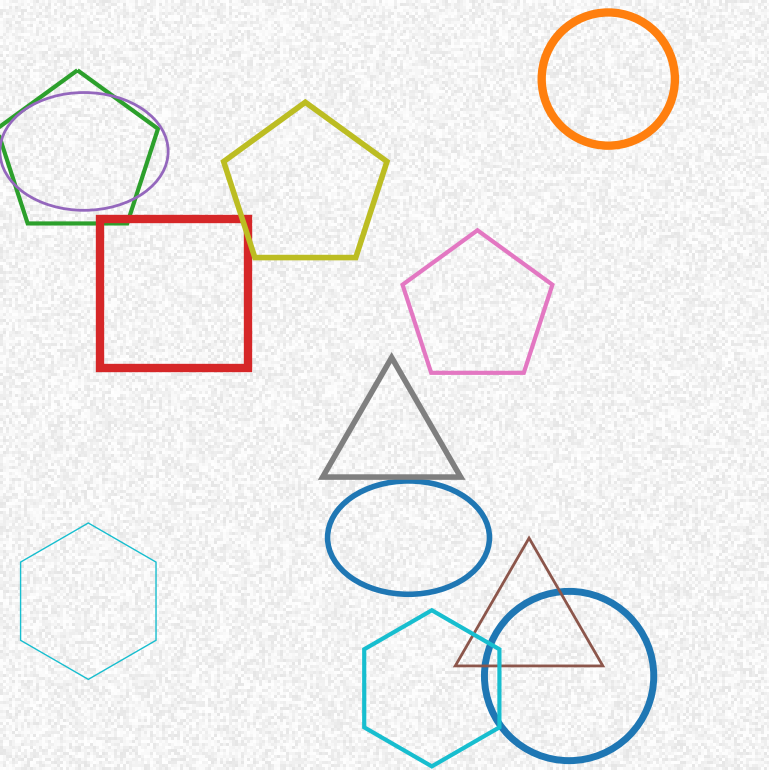[{"shape": "circle", "thickness": 2.5, "radius": 0.55, "center": [0.739, 0.122]}, {"shape": "oval", "thickness": 2, "radius": 0.53, "center": [0.531, 0.302]}, {"shape": "circle", "thickness": 3, "radius": 0.43, "center": [0.79, 0.897]}, {"shape": "pentagon", "thickness": 1.5, "radius": 0.55, "center": [0.101, 0.799]}, {"shape": "square", "thickness": 3, "radius": 0.48, "center": [0.226, 0.619]}, {"shape": "oval", "thickness": 1, "radius": 0.55, "center": [0.109, 0.803]}, {"shape": "triangle", "thickness": 1, "radius": 0.55, "center": [0.687, 0.191]}, {"shape": "pentagon", "thickness": 1.5, "radius": 0.51, "center": [0.62, 0.599]}, {"shape": "triangle", "thickness": 2, "radius": 0.52, "center": [0.509, 0.432]}, {"shape": "pentagon", "thickness": 2, "radius": 0.56, "center": [0.397, 0.756]}, {"shape": "hexagon", "thickness": 1.5, "radius": 0.51, "center": [0.561, 0.106]}, {"shape": "hexagon", "thickness": 0.5, "radius": 0.51, "center": [0.115, 0.219]}]